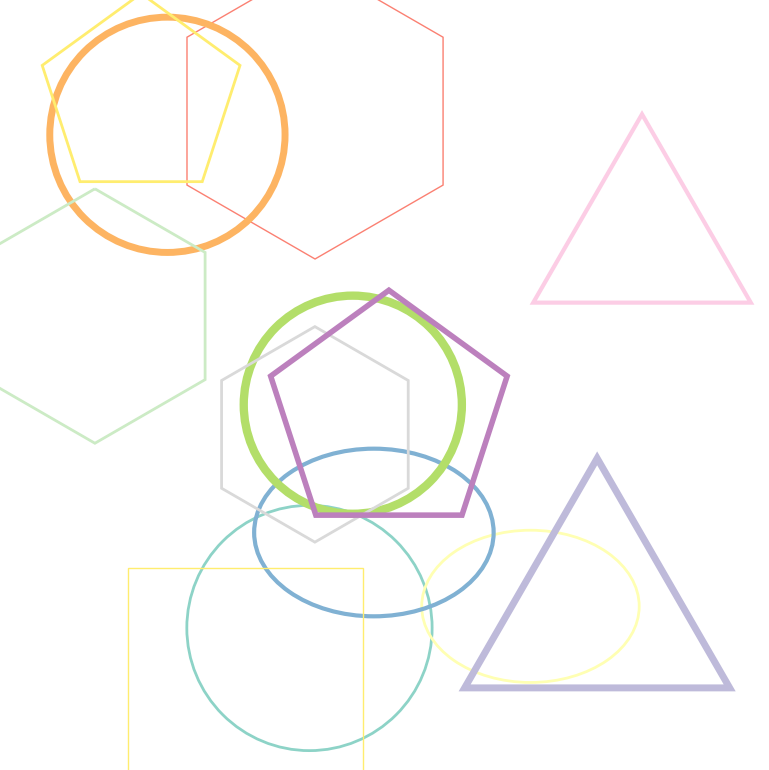[{"shape": "circle", "thickness": 1, "radius": 0.8, "center": [0.402, 0.184]}, {"shape": "oval", "thickness": 1, "radius": 0.71, "center": [0.689, 0.213]}, {"shape": "triangle", "thickness": 2.5, "radius": 0.99, "center": [0.776, 0.206]}, {"shape": "hexagon", "thickness": 0.5, "radius": 0.96, "center": [0.409, 0.856]}, {"shape": "oval", "thickness": 1.5, "radius": 0.78, "center": [0.486, 0.308]}, {"shape": "circle", "thickness": 2.5, "radius": 0.76, "center": [0.217, 0.825]}, {"shape": "circle", "thickness": 3, "radius": 0.71, "center": [0.458, 0.474]}, {"shape": "triangle", "thickness": 1.5, "radius": 0.82, "center": [0.834, 0.689]}, {"shape": "hexagon", "thickness": 1, "radius": 0.7, "center": [0.409, 0.436]}, {"shape": "pentagon", "thickness": 2, "radius": 0.81, "center": [0.505, 0.462]}, {"shape": "hexagon", "thickness": 1, "radius": 0.83, "center": [0.123, 0.59]}, {"shape": "square", "thickness": 0.5, "radius": 0.77, "center": [0.319, 0.109]}, {"shape": "pentagon", "thickness": 1, "radius": 0.68, "center": [0.183, 0.873]}]